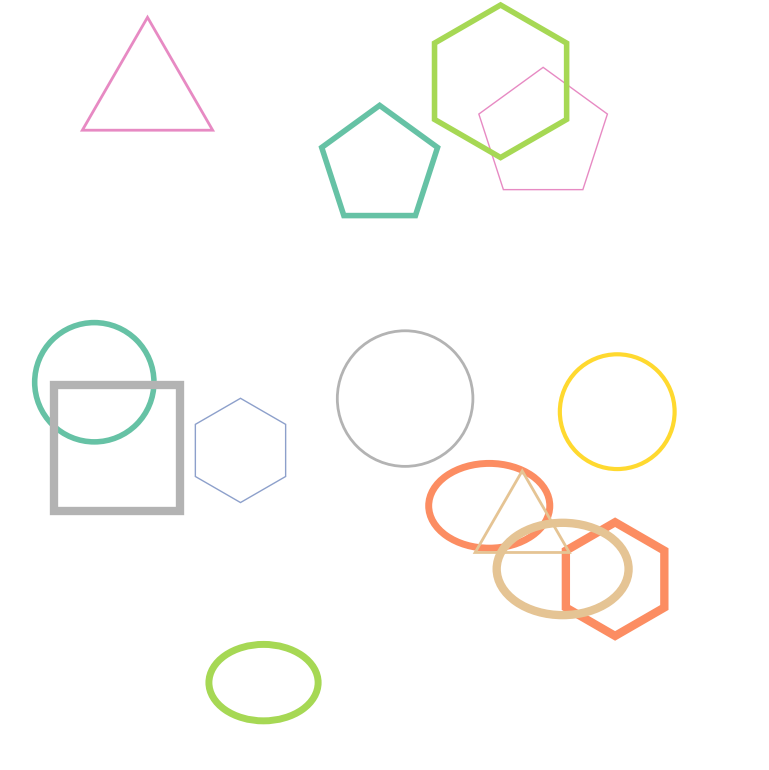[{"shape": "pentagon", "thickness": 2, "radius": 0.4, "center": [0.493, 0.784]}, {"shape": "circle", "thickness": 2, "radius": 0.39, "center": [0.122, 0.504]}, {"shape": "oval", "thickness": 2.5, "radius": 0.39, "center": [0.635, 0.343]}, {"shape": "hexagon", "thickness": 3, "radius": 0.37, "center": [0.799, 0.248]}, {"shape": "hexagon", "thickness": 0.5, "radius": 0.34, "center": [0.312, 0.415]}, {"shape": "triangle", "thickness": 1, "radius": 0.49, "center": [0.192, 0.88]}, {"shape": "pentagon", "thickness": 0.5, "radius": 0.44, "center": [0.705, 0.825]}, {"shape": "oval", "thickness": 2.5, "radius": 0.35, "center": [0.342, 0.113]}, {"shape": "hexagon", "thickness": 2, "radius": 0.5, "center": [0.65, 0.894]}, {"shape": "circle", "thickness": 1.5, "radius": 0.37, "center": [0.802, 0.465]}, {"shape": "triangle", "thickness": 1, "radius": 0.35, "center": [0.678, 0.318]}, {"shape": "oval", "thickness": 3, "radius": 0.43, "center": [0.731, 0.261]}, {"shape": "circle", "thickness": 1, "radius": 0.44, "center": [0.526, 0.482]}, {"shape": "square", "thickness": 3, "radius": 0.41, "center": [0.152, 0.419]}]